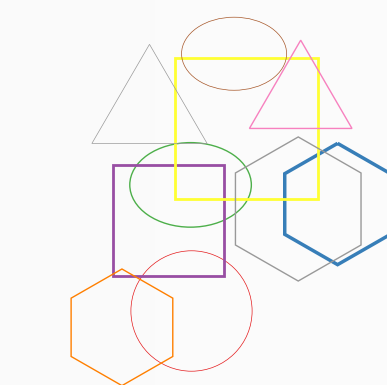[{"shape": "circle", "thickness": 0.5, "radius": 0.78, "center": [0.494, 0.192]}, {"shape": "hexagon", "thickness": 2.5, "radius": 0.79, "center": [0.871, 0.47]}, {"shape": "oval", "thickness": 1, "radius": 0.78, "center": [0.492, 0.52]}, {"shape": "square", "thickness": 2, "radius": 0.72, "center": [0.434, 0.427]}, {"shape": "hexagon", "thickness": 1, "radius": 0.76, "center": [0.315, 0.15]}, {"shape": "square", "thickness": 2, "radius": 0.92, "center": [0.636, 0.666]}, {"shape": "oval", "thickness": 0.5, "radius": 0.68, "center": [0.604, 0.86]}, {"shape": "triangle", "thickness": 1, "radius": 0.76, "center": [0.776, 0.743]}, {"shape": "hexagon", "thickness": 1, "radius": 0.94, "center": [0.77, 0.457]}, {"shape": "triangle", "thickness": 0.5, "radius": 0.86, "center": [0.386, 0.713]}]